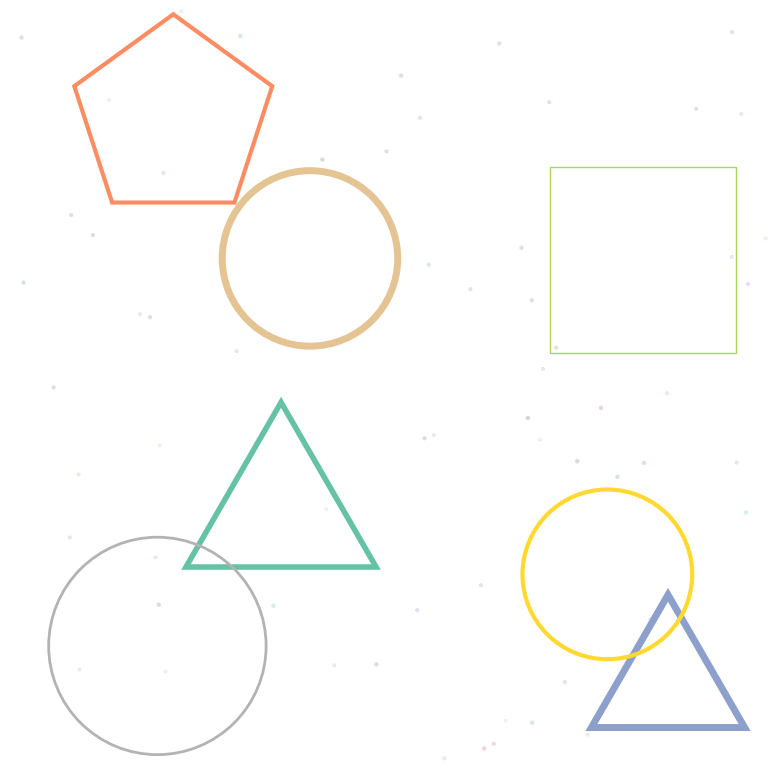[{"shape": "triangle", "thickness": 2, "radius": 0.71, "center": [0.365, 0.335]}, {"shape": "pentagon", "thickness": 1.5, "radius": 0.68, "center": [0.225, 0.846]}, {"shape": "triangle", "thickness": 2.5, "radius": 0.57, "center": [0.868, 0.113]}, {"shape": "square", "thickness": 0.5, "radius": 0.6, "center": [0.835, 0.662]}, {"shape": "circle", "thickness": 1.5, "radius": 0.55, "center": [0.789, 0.254]}, {"shape": "circle", "thickness": 2.5, "radius": 0.57, "center": [0.403, 0.664]}, {"shape": "circle", "thickness": 1, "radius": 0.71, "center": [0.204, 0.161]}]